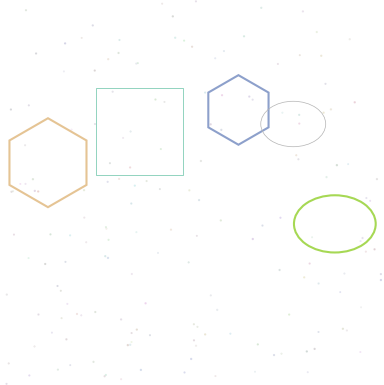[{"shape": "square", "thickness": 0.5, "radius": 0.56, "center": [0.363, 0.659]}, {"shape": "hexagon", "thickness": 1.5, "radius": 0.45, "center": [0.619, 0.714]}, {"shape": "oval", "thickness": 1.5, "radius": 0.53, "center": [0.87, 0.419]}, {"shape": "hexagon", "thickness": 1.5, "radius": 0.58, "center": [0.125, 0.577]}, {"shape": "oval", "thickness": 0.5, "radius": 0.42, "center": [0.762, 0.678]}]